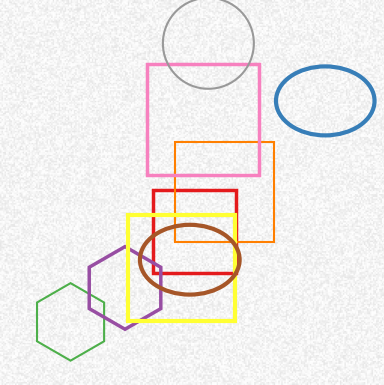[{"shape": "square", "thickness": 2.5, "radius": 0.54, "center": [0.506, 0.399]}, {"shape": "oval", "thickness": 3, "radius": 0.64, "center": [0.845, 0.738]}, {"shape": "hexagon", "thickness": 1.5, "radius": 0.5, "center": [0.183, 0.164]}, {"shape": "hexagon", "thickness": 2.5, "radius": 0.54, "center": [0.325, 0.252]}, {"shape": "square", "thickness": 1.5, "radius": 0.65, "center": [0.584, 0.502]}, {"shape": "square", "thickness": 3, "radius": 0.69, "center": [0.471, 0.303]}, {"shape": "oval", "thickness": 3, "radius": 0.65, "center": [0.493, 0.325]}, {"shape": "square", "thickness": 2.5, "radius": 0.72, "center": [0.527, 0.689]}, {"shape": "circle", "thickness": 1.5, "radius": 0.59, "center": [0.541, 0.887]}]